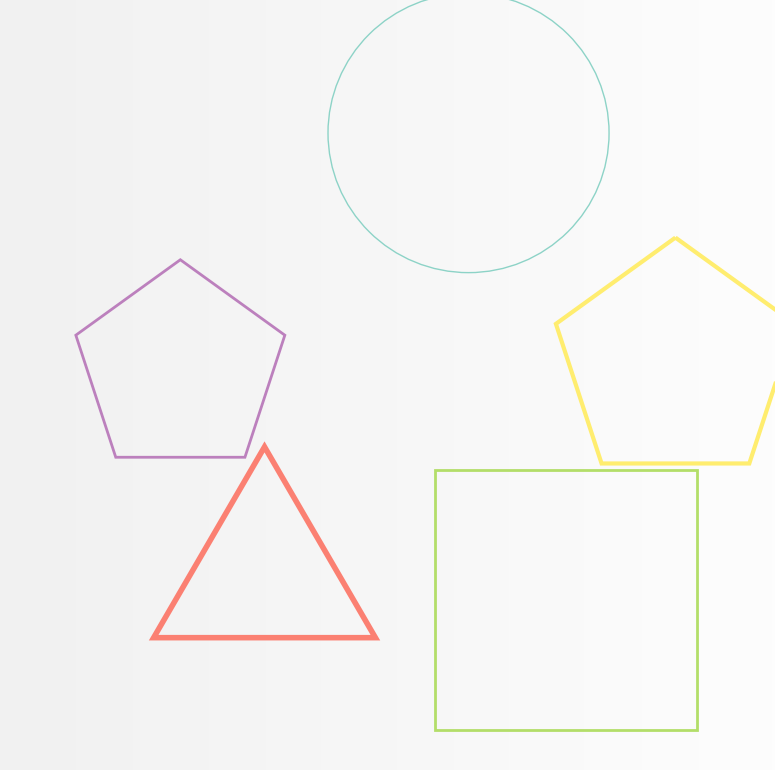[{"shape": "circle", "thickness": 0.5, "radius": 0.91, "center": [0.605, 0.827]}, {"shape": "triangle", "thickness": 2, "radius": 0.83, "center": [0.341, 0.254]}, {"shape": "square", "thickness": 1, "radius": 0.84, "center": [0.73, 0.221]}, {"shape": "pentagon", "thickness": 1, "radius": 0.71, "center": [0.233, 0.521]}, {"shape": "pentagon", "thickness": 1.5, "radius": 0.81, "center": [0.872, 0.529]}]